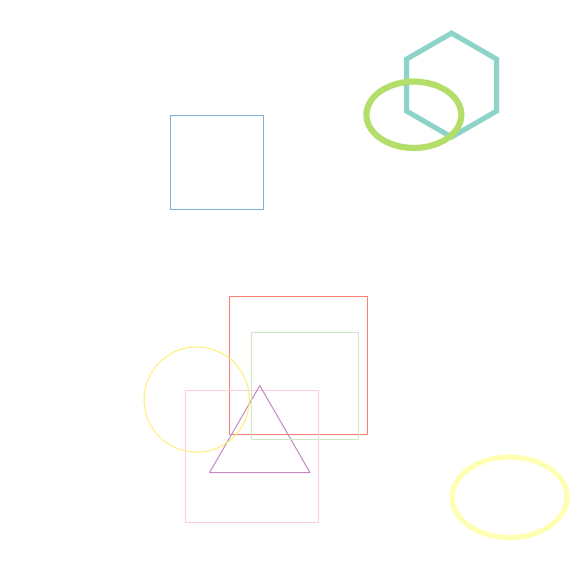[{"shape": "hexagon", "thickness": 2.5, "radius": 0.45, "center": [0.782, 0.852]}, {"shape": "oval", "thickness": 2.5, "radius": 0.5, "center": [0.882, 0.138]}, {"shape": "square", "thickness": 0.5, "radius": 0.6, "center": [0.517, 0.367]}, {"shape": "square", "thickness": 0.5, "radius": 0.4, "center": [0.375, 0.719]}, {"shape": "oval", "thickness": 3, "radius": 0.41, "center": [0.717, 0.8]}, {"shape": "square", "thickness": 0.5, "radius": 0.57, "center": [0.435, 0.21]}, {"shape": "triangle", "thickness": 0.5, "radius": 0.5, "center": [0.45, 0.231]}, {"shape": "square", "thickness": 0.5, "radius": 0.46, "center": [0.528, 0.332]}, {"shape": "circle", "thickness": 0.5, "radius": 0.46, "center": [0.341, 0.307]}]